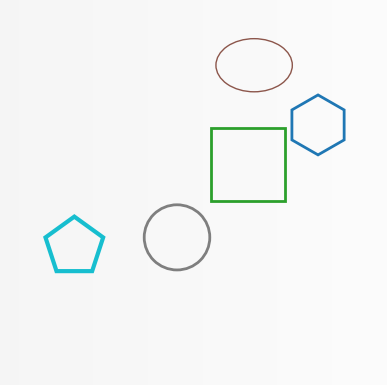[{"shape": "hexagon", "thickness": 2, "radius": 0.39, "center": [0.821, 0.676]}, {"shape": "square", "thickness": 2, "radius": 0.47, "center": [0.64, 0.574]}, {"shape": "oval", "thickness": 1, "radius": 0.49, "center": [0.656, 0.831]}, {"shape": "circle", "thickness": 2, "radius": 0.42, "center": [0.457, 0.383]}, {"shape": "pentagon", "thickness": 3, "radius": 0.39, "center": [0.192, 0.359]}]